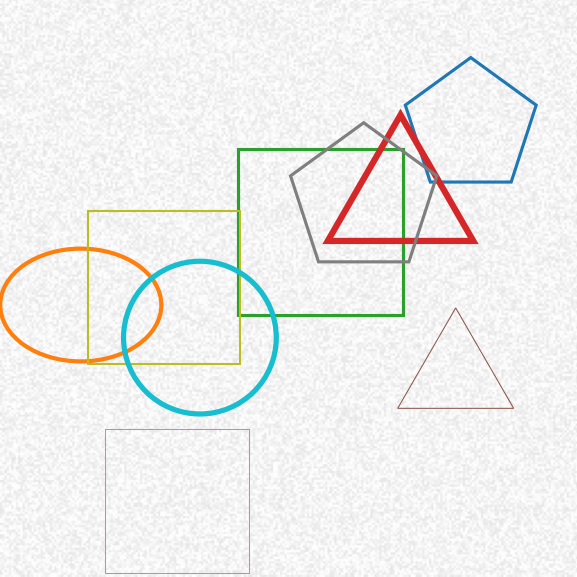[{"shape": "pentagon", "thickness": 1.5, "radius": 0.6, "center": [0.815, 0.78]}, {"shape": "oval", "thickness": 2, "radius": 0.7, "center": [0.14, 0.471]}, {"shape": "square", "thickness": 1.5, "radius": 0.72, "center": [0.555, 0.597]}, {"shape": "triangle", "thickness": 3, "radius": 0.73, "center": [0.694, 0.655]}, {"shape": "triangle", "thickness": 0.5, "radius": 0.58, "center": [0.789, 0.35]}, {"shape": "square", "thickness": 0.5, "radius": 0.62, "center": [0.306, 0.132]}, {"shape": "pentagon", "thickness": 1.5, "radius": 0.67, "center": [0.63, 0.653]}, {"shape": "square", "thickness": 1, "radius": 0.66, "center": [0.284, 0.501]}, {"shape": "circle", "thickness": 2.5, "radius": 0.66, "center": [0.346, 0.415]}]